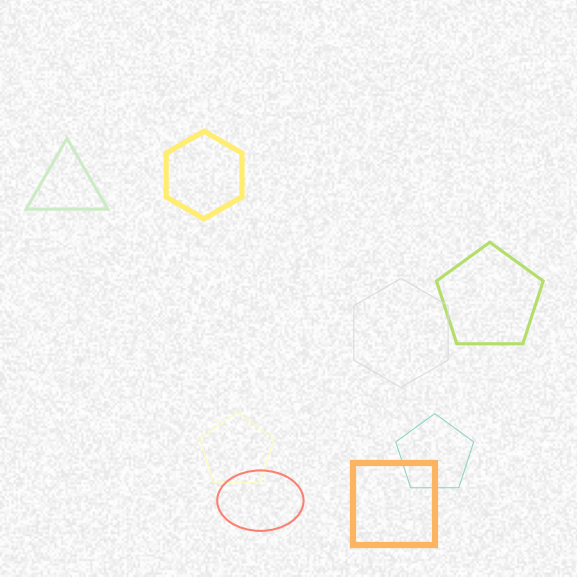[{"shape": "pentagon", "thickness": 0.5, "radius": 0.35, "center": [0.753, 0.212]}, {"shape": "pentagon", "thickness": 0.5, "radius": 0.34, "center": [0.41, 0.218]}, {"shape": "oval", "thickness": 1, "radius": 0.37, "center": [0.451, 0.132]}, {"shape": "square", "thickness": 3, "radius": 0.36, "center": [0.682, 0.127]}, {"shape": "pentagon", "thickness": 1.5, "radius": 0.49, "center": [0.848, 0.482]}, {"shape": "hexagon", "thickness": 0.5, "radius": 0.47, "center": [0.694, 0.423]}, {"shape": "triangle", "thickness": 1.5, "radius": 0.41, "center": [0.116, 0.678]}, {"shape": "hexagon", "thickness": 2.5, "radius": 0.38, "center": [0.353, 0.696]}]